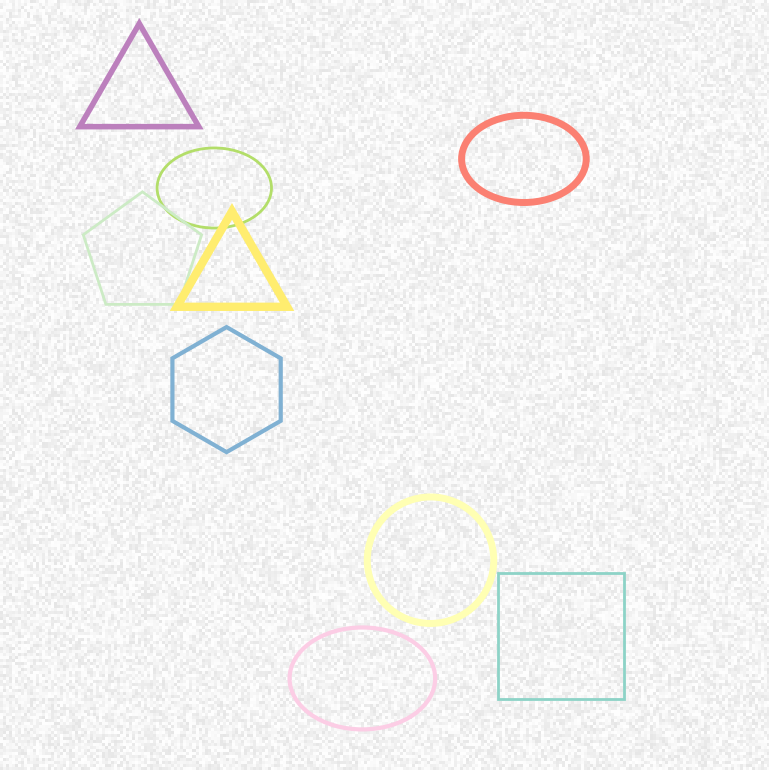[{"shape": "square", "thickness": 1, "radius": 0.41, "center": [0.728, 0.174]}, {"shape": "circle", "thickness": 2.5, "radius": 0.41, "center": [0.559, 0.272]}, {"shape": "oval", "thickness": 2.5, "radius": 0.4, "center": [0.68, 0.794]}, {"shape": "hexagon", "thickness": 1.5, "radius": 0.41, "center": [0.294, 0.494]}, {"shape": "oval", "thickness": 1, "radius": 0.37, "center": [0.278, 0.756]}, {"shape": "oval", "thickness": 1.5, "radius": 0.47, "center": [0.471, 0.119]}, {"shape": "triangle", "thickness": 2, "radius": 0.45, "center": [0.181, 0.88]}, {"shape": "pentagon", "thickness": 1, "radius": 0.4, "center": [0.185, 0.67]}, {"shape": "triangle", "thickness": 3, "radius": 0.41, "center": [0.301, 0.643]}]